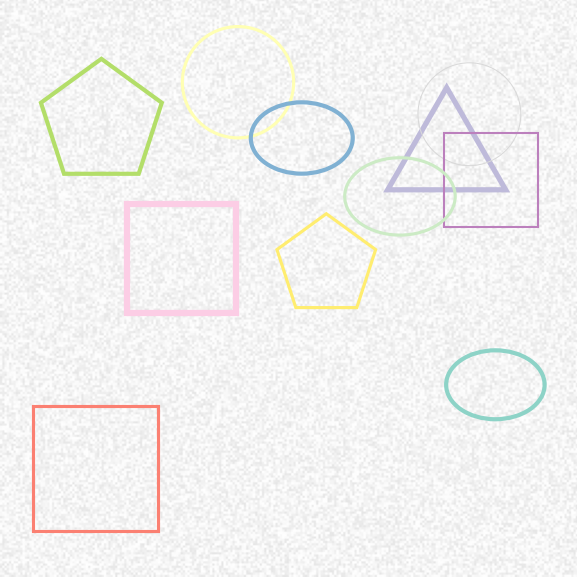[{"shape": "oval", "thickness": 2, "radius": 0.43, "center": [0.858, 0.333]}, {"shape": "circle", "thickness": 1.5, "radius": 0.48, "center": [0.412, 0.857]}, {"shape": "triangle", "thickness": 2.5, "radius": 0.59, "center": [0.773, 0.729]}, {"shape": "square", "thickness": 1.5, "radius": 0.54, "center": [0.165, 0.188]}, {"shape": "oval", "thickness": 2, "radius": 0.44, "center": [0.523, 0.76]}, {"shape": "pentagon", "thickness": 2, "radius": 0.55, "center": [0.176, 0.787]}, {"shape": "square", "thickness": 3, "radius": 0.47, "center": [0.314, 0.551]}, {"shape": "circle", "thickness": 0.5, "radius": 0.45, "center": [0.813, 0.801]}, {"shape": "square", "thickness": 1, "radius": 0.41, "center": [0.85, 0.687]}, {"shape": "oval", "thickness": 1.5, "radius": 0.48, "center": [0.693, 0.659]}, {"shape": "pentagon", "thickness": 1.5, "radius": 0.45, "center": [0.565, 0.539]}]